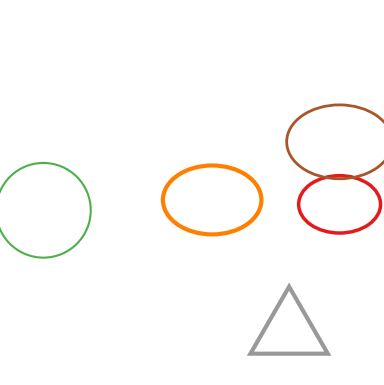[{"shape": "oval", "thickness": 2.5, "radius": 0.53, "center": [0.882, 0.469]}, {"shape": "circle", "thickness": 1.5, "radius": 0.61, "center": [0.113, 0.454]}, {"shape": "oval", "thickness": 3, "radius": 0.64, "center": [0.551, 0.481]}, {"shape": "oval", "thickness": 2, "radius": 0.69, "center": [0.882, 0.632]}, {"shape": "triangle", "thickness": 3, "radius": 0.58, "center": [0.751, 0.139]}]